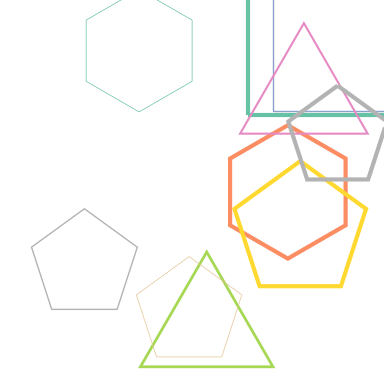[{"shape": "square", "thickness": 3, "radius": 0.98, "center": [0.841, 0.897]}, {"shape": "hexagon", "thickness": 0.5, "radius": 0.79, "center": [0.361, 0.868]}, {"shape": "hexagon", "thickness": 3, "radius": 0.87, "center": [0.748, 0.502]}, {"shape": "square", "thickness": 1, "radius": 0.78, "center": [0.865, 0.868]}, {"shape": "triangle", "thickness": 1.5, "radius": 0.96, "center": [0.789, 0.748]}, {"shape": "triangle", "thickness": 2, "radius": 0.99, "center": [0.537, 0.147]}, {"shape": "pentagon", "thickness": 3, "radius": 0.9, "center": [0.78, 0.402]}, {"shape": "pentagon", "thickness": 0.5, "radius": 0.72, "center": [0.491, 0.19]}, {"shape": "pentagon", "thickness": 3, "radius": 0.67, "center": [0.877, 0.643]}, {"shape": "pentagon", "thickness": 1, "radius": 0.72, "center": [0.219, 0.313]}]